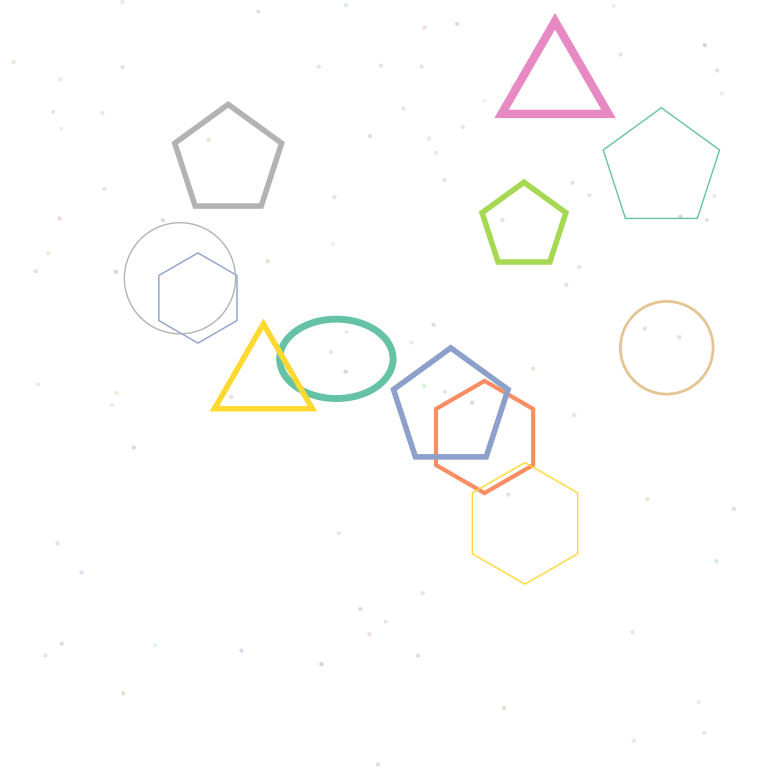[{"shape": "oval", "thickness": 2.5, "radius": 0.37, "center": [0.437, 0.534]}, {"shape": "pentagon", "thickness": 0.5, "radius": 0.4, "center": [0.859, 0.781]}, {"shape": "hexagon", "thickness": 1.5, "radius": 0.36, "center": [0.629, 0.432]}, {"shape": "hexagon", "thickness": 0.5, "radius": 0.29, "center": [0.257, 0.613]}, {"shape": "pentagon", "thickness": 2, "radius": 0.39, "center": [0.585, 0.47]}, {"shape": "triangle", "thickness": 3, "radius": 0.4, "center": [0.721, 0.892]}, {"shape": "pentagon", "thickness": 2, "radius": 0.29, "center": [0.681, 0.706]}, {"shape": "hexagon", "thickness": 0.5, "radius": 0.39, "center": [0.682, 0.32]}, {"shape": "triangle", "thickness": 2, "radius": 0.37, "center": [0.342, 0.506]}, {"shape": "circle", "thickness": 1, "radius": 0.3, "center": [0.866, 0.548]}, {"shape": "circle", "thickness": 0.5, "radius": 0.36, "center": [0.234, 0.639]}, {"shape": "pentagon", "thickness": 2, "radius": 0.36, "center": [0.296, 0.791]}]